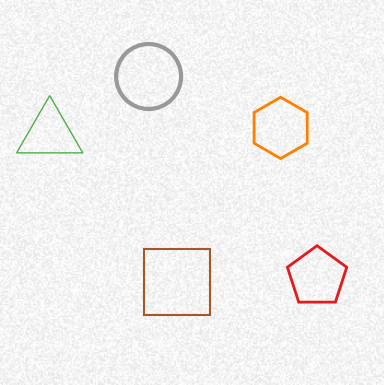[{"shape": "pentagon", "thickness": 2, "radius": 0.41, "center": [0.824, 0.281]}, {"shape": "triangle", "thickness": 1, "radius": 0.5, "center": [0.129, 0.653]}, {"shape": "hexagon", "thickness": 2, "radius": 0.4, "center": [0.729, 0.668]}, {"shape": "square", "thickness": 1.5, "radius": 0.43, "center": [0.46, 0.267]}, {"shape": "circle", "thickness": 3, "radius": 0.42, "center": [0.386, 0.801]}]